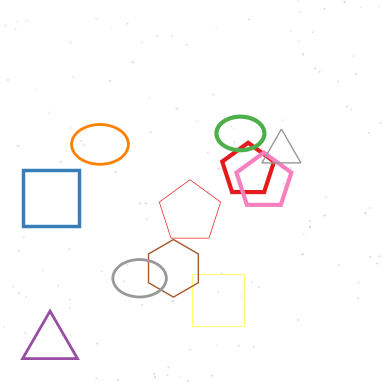[{"shape": "pentagon", "thickness": 0.5, "radius": 0.42, "center": [0.493, 0.449]}, {"shape": "pentagon", "thickness": 3, "radius": 0.35, "center": [0.645, 0.558]}, {"shape": "square", "thickness": 2.5, "radius": 0.36, "center": [0.132, 0.486]}, {"shape": "oval", "thickness": 3, "radius": 0.31, "center": [0.624, 0.653]}, {"shape": "triangle", "thickness": 2, "radius": 0.41, "center": [0.13, 0.11]}, {"shape": "oval", "thickness": 2, "radius": 0.37, "center": [0.26, 0.625]}, {"shape": "square", "thickness": 0.5, "radius": 0.34, "center": [0.566, 0.221]}, {"shape": "hexagon", "thickness": 1, "radius": 0.37, "center": [0.45, 0.303]}, {"shape": "pentagon", "thickness": 3, "radius": 0.38, "center": [0.685, 0.529]}, {"shape": "oval", "thickness": 2, "radius": 0.35, "center": [0.363, 0.277]}, {"shape": "triangle", "thickness": 1, "radius": 0.29, "center": [0.731, 0.606]}]